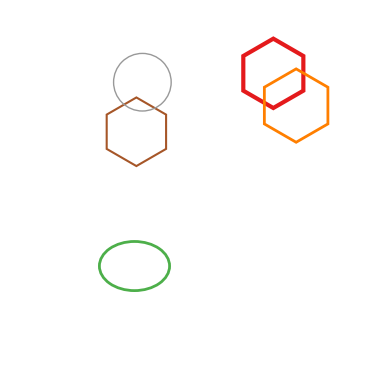[{"shape": "hexagon", "thickness": 3, "radius": 0.45, "center": [0.71, 0.81]}, {"shape": "oval", "thickness": 2, "radius": 0.46, "center": [0.349, 0.309]}, {"shape": "hexagon", "thickness": 2, "radius": 0.48, "center": [0.769, 0.726]}, {"shape": "hexagon", "thickness": 1.5, "radius": 0.45, "center": [0.354, 0.658]}, {"shape": "circle", "thickness": 1, "radius": 0.37, "center": [0.37, 0.786]}]